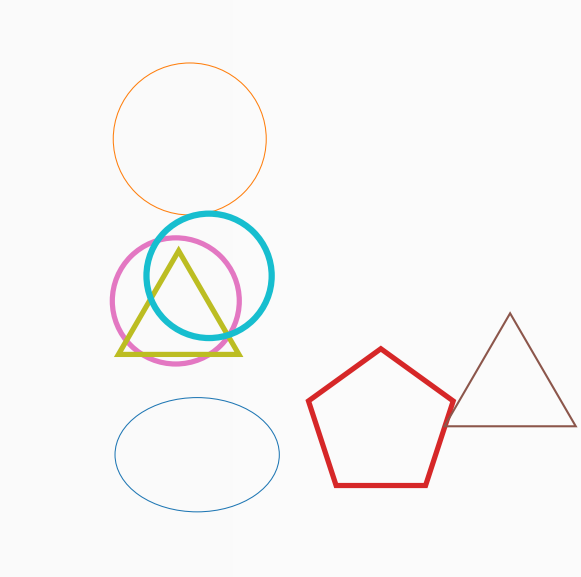[{"shape": "oval", "thickness": 0.5, "radius": 0.71, "center": [0.339, 0.212]}, {"shape": "circle", "thickness": 0.5, "radius": 0.66, "center": [0.326, 0.758]}, {"shape": "pentagon", "thickness": 2.5, "radius": 0.65, "center": [0.655, 0.264]}, {"shape": "triangle", "thickness": 1, "radius": 0.65, "center": [0.878, 0.326]}, {"shape": "circle", "thickness": 2.5, "radius": 0.55, "center": [0.302, 0.478]}, {"shape": "triangle", "thickness": 2.5, "radius": 0.6, "center": [0.307, 0.445]}, {"shape": "circle", "thickness": 3, "radius": 0.54, "center": [0.36, 0.521]}]